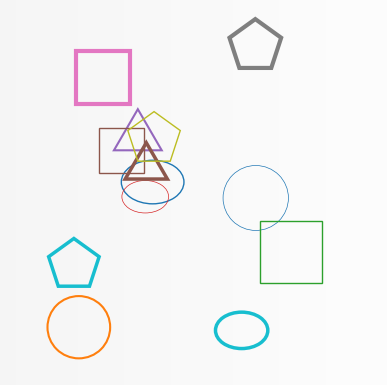[{"shape": "circle", "thickness": 0.5, "radius": 0.42, "center": [0.66, 0.486]}, {"shape": "oval", "thickness": 1, "radius": 0.4, "center": [0.394, 0.527]}, {"shape": "circle", "thickness": 1.5, "radius": 0.4, "center": [0.203, 0.15]}, {"shape": "square", "thickness": 1, "radius": 0.4, "center": [0.75, 0.344]}, {"shape": "oval", "thickness": 0.5, "radius": 0.3, "center": [0.375, 0.489]}, {"shape": "triangle", "thickness": 1.5, "radius": 0.36, "center": [0.356, 0.645]}, {"shape": "square", "thickness": 1, "radius": 0.29, "center": [0.313, 0.609]}, {"shape": "triangle", "thickness": 2.5, "radius": 0.31, "center": [0.378, 0.566]}, {"shape": "square", "thickness": 3, "radius": 0.35, "center": [0.265, 0.799]}, {"shape": "pentagon", "thickness": 3, "radius": 0.35, "center": [0.659, 0.88]}, {"shape": "pentagon", "thickness": 1, "radius": 0.36, "center": [0.398, 0.639]}, {"shape": "oval", "thickness": 2.5, "radius": 0.34, "center": [0.624, 0.142]}, {"shape": "pentagon", "thickness": 2.5, "radius": 0.34, "center": [0.191, 0.312]}]